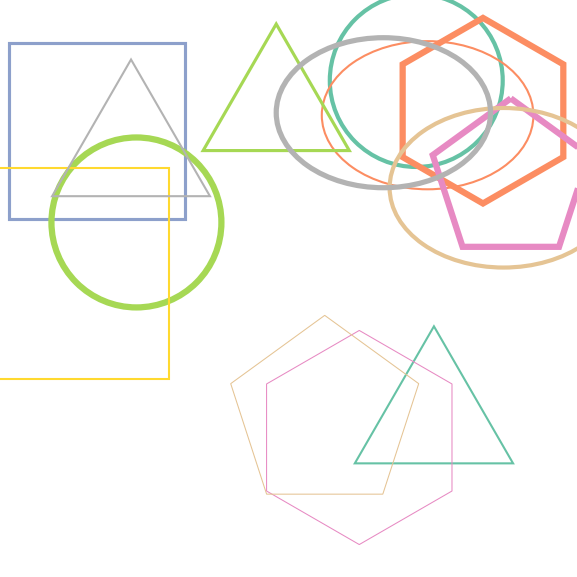[{"shape": "triangle", "thickness": 1, "radius": 0.79, "center": [0.751, 0.276]}, {"shape": "circle", "thickness": 2, "radius": 0.75, "center": [0.721, 0.86]}, {"shape": "hexagon", "thickness": 3, "radius": 0.8, "center": [0.836, 0.807]}, {"shape": "oval", "thickness": 1, "radius": 0.92, "center": [0.74, 0.8]}, {"shape": "square", "thickness": 1.5, "radius": 0.76, "center": [0.168, 0.772]}, {"shape": "hexagon", "thickness": 0.5, "radius": 0.93, "center": [0.622, 0.242]}, {"shape": "pentagon", "thickness": 3, "radius": 0.71, "center": [0.884, 0.687]}, {"shape": "circle", "thickness": 3, "radius": 0.74, "center": [0.236, 0.614]}, {"shape": "triangle", "thickness": 1.5, "radius": 0.73, "center": [0.478, 0.811]}, {"shape": "square", "thickness": 1, "radius": 0.91, "center": [0.11, 0.525]}, {"shape": "pentagon", "thickness": 0.5, "radius": 0.86, "center": [0.562, 0.282]}, {"shape": "oval", "thickness": 2, "radius": 0.99, "center": [0.872, 0.674]}, {"shape": "triangle", "thickness": 1, "radius": 0.79, "center": [0.227, 0.738]}, {"shape": "oval", "thickness": 2.5, "radius": 0.93, "center": [0.664, 0.804]}]